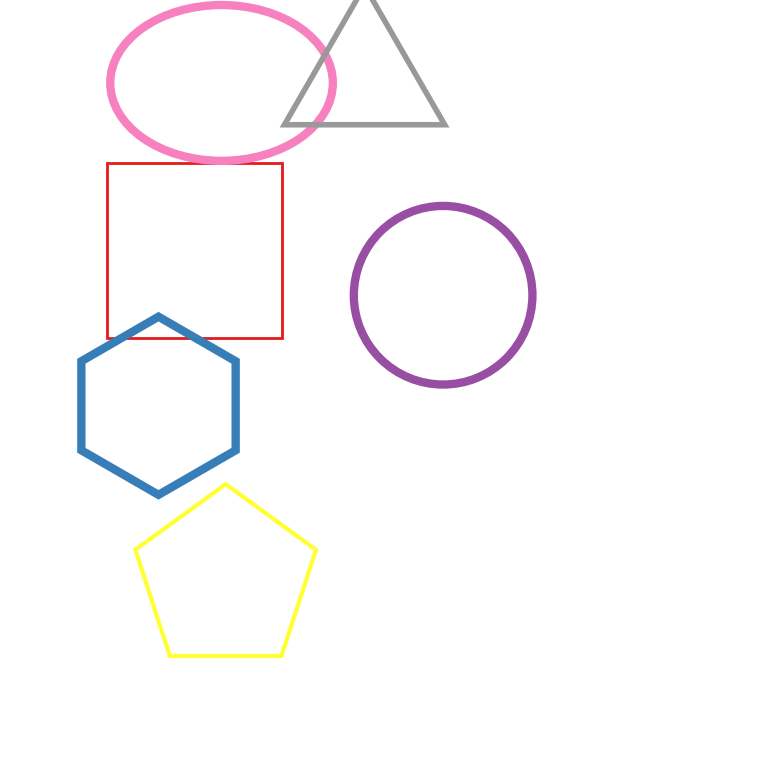[{"shape": "square", "thickness": 1, "radius": 0.57, "center": [0.253, 0.675]}, {"shape": "hexagon", "thickness": 3, "radius": 0.58, "center": [0.206, 0.473]}, {"shape": "circle", "thickness": 3, "radius": 0.58, "center": [0.575, 0.617]}, {"shape": "pentagon", "thickness": 1.5, "radius": 0.62, "center": [0.293, 0.248]}, {"shape": "oval", "thickness": 3, "radius": 0.72, "center": [0.288, 0.892]}, {"shape": "triangle", "thickness": 2, "radius": 0.6, "center": [0.473, 0.898]}]